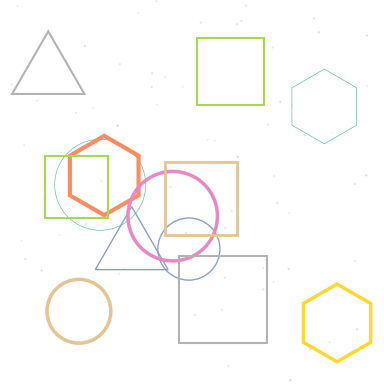[{"shape": "circle", "thickness": 0.5, "radius": 0.59, "center": [0.26, 0.52]}, {"shape": "hexagon", "thickness": 0.5, "radius": 0.49, "center": [0.842, 0.723]}, {"shape": "hexagon", "thickness": 3, "radius": 0.51, "center": [0.271, 0.544]}, {"shape": "triangle", "thickness": 1, "radius": 0.55, "center": [0.342, 0.354]}, {"shape": "circle", "thickness": 1, "radius": 0.4, "center": [0.491, 0.353]}, {"shape": "circle", "thickness": 2.5, "radius": 0.58, "center": [0.449, 0.439]}, {"shape": "square", "thickness": 1.5, "radius": 0.41, "center": [0.198, 0.515]}, {"shape": "square", "thickness": 1.5, "radius": 0.44, "center": [0.598, 0.815]}, {"shape": "hexagon", "thickness": 2.5, "radius": 0.5, "center": [0.875, 0.161]}, {"shape": "circle", "thickness": 2.5, "radius": 0.41, "center": [0.205, 0.192]}, {"shape": "square", "thickness": 2, "radius": 0.47, "center": [0.522, 0.485]}, {"shape": "triangle", "thickness": 1.5, "radius": 0.54, "center": [0.125, 0.81]}, {"shape": "square", "thickness": 1.5, "radius": 0.57, "center": [0.579, 0.223]}]